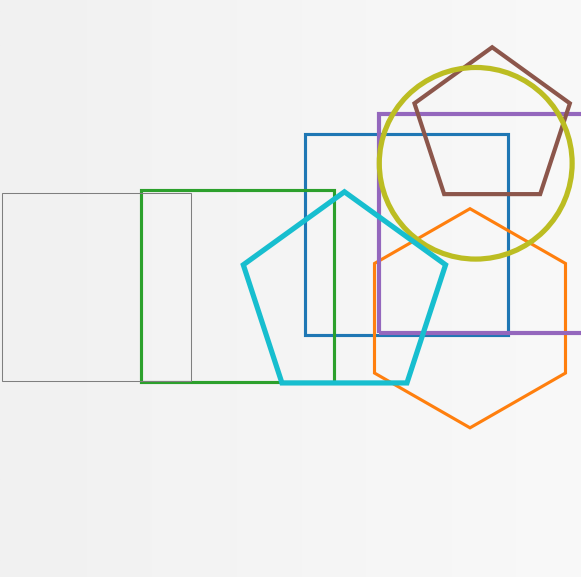[{"shape": "square", "thickness": 1.5, "radius": 0.87, "center": [0.699, 0.593]}, {"shape": "hexagon", "thickness": 1.5, "radius": 0.95, "center": [0.809, 0.448]}, {"shape": "square", "thickness": 1.5, "radius": 0.83, "center": [0.409, 0.504]}, {"shape": "square", "thickness": 2, "radius": 0.95, "center": [0.842, 0.612]}, {"shape": "pentagon", "thickness": 2, "radius": 0.7, "center": [0.847, 0.777]}, {"shape": "square", "thickness": 0.5, "radius": 0.81, "center": [0.166, 0.502]}, {"shape": "circle", "thickness": 2.5, "radius": 0.83, "center": [0.818, 0.716]}, {"shape": "pentagon", "thickness": 2.5, "radius": 0.91, "center": [0.593, 0.484]}]